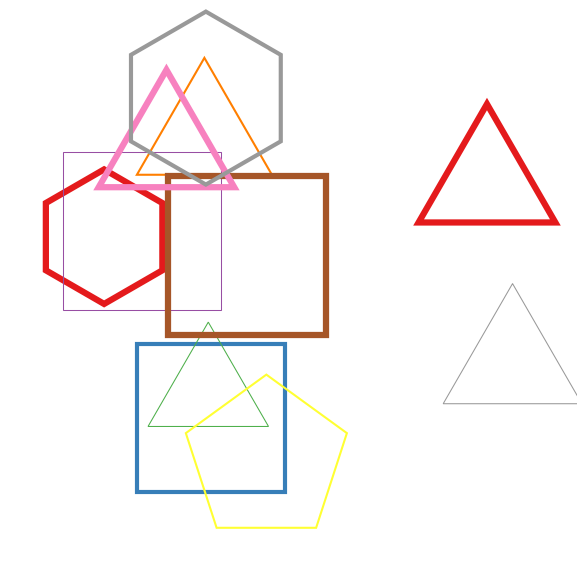[{"shape": "hexagon", "thickness": 3, "radius": 0.58, "center": [0.18, 0.589]}, {"shape": "triangle", "thickness": 3, "radius": 0.68, "center": [0.843, 0.682]}, {"shape": "square", "thickness": 2, "radius": 0.64, "center": [0.365, 0.275]}, {"shape": "triangle", "thickness": 0.5, "radius": 0.6, "center": [0.361, 0.321]}, {"shape": "square", "thickness": 0.5, "radius": 0.69, "center": [0.246, 0.599]}, {"shape": "triangle", "thickness": 1, "radius": 0.67, "center": [0.354, 0.764]}, {"shape": "pentagon", "thickness": 1, "radius": 0.73, "center": [0.461, 0.204]}, {"shape": "square", "thickness": 3, "radius": 0.68, "center": [0.428, 0.557]}, {"shape": "triangle", "thickness": 3, "radius": 0.68, "center": [0.288, 0.743]}, {"shape": "hexagon", "thickness": 2, "radius": 0.75, "center": [0.356, 0.829]}, {"shape": "triangle", "thickness": 0.5, "radius": 0.69, "center": [0.888, 0.369]}]